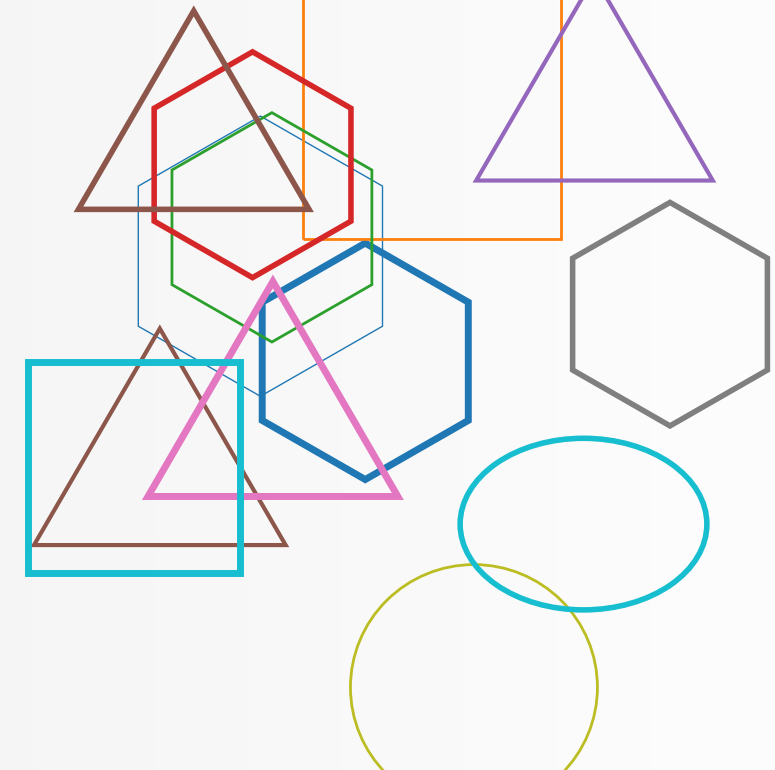[{"shape": "hexagon", "thickness": 0.5, "radius": 0.91, "center": [0.336, 0.667]}, {"shape": "hexagon", "thickness": 2.5, "radius": 0.77, "center": [0.471, 0.531]}, {"shape": "square", "thickness": 1, "radius": 0.83, "center": [0.558, 0.857]}, {"shape": "hexagon", "thickness": 1, "radius": 0.74, "center": [0.351, 0.705]}, {"shape": "hexagon", "thickness": 2, "radius": 0.73, "center": [0.326, 0.786]}, {"shape": "triangle", "thickness": 1.5, "radius": 0.88, "center": [0.767, 0.854]}, {"shape": "triangle", "thickness": 2, "radius": 0.86, "center": [0.25, 0.814]}, {"shape": "triangle", "thickness": 1.5, "radius": 0.94, "center": [0.206, 0.386]}, {"shape": "triangle", "thickness": 2.5, "radius": 0.93, "center": [0.352, 0.448]}, {"shape": "hexagon", "thickness": 2, "radius": 0.73, "center": [0.865, 0.592]}, {"shape": "circle", "thickness": 1, "radius": 0.8, "center": [0.612, 0.107]}, {"shape": "oval", "thickness": 2, "radius": 0.8, "center": [0.753, 0.319]}, {"shape": "square", "thickness": 2.5, "radius": 0.68, "center": [0.172, 0.393]}]